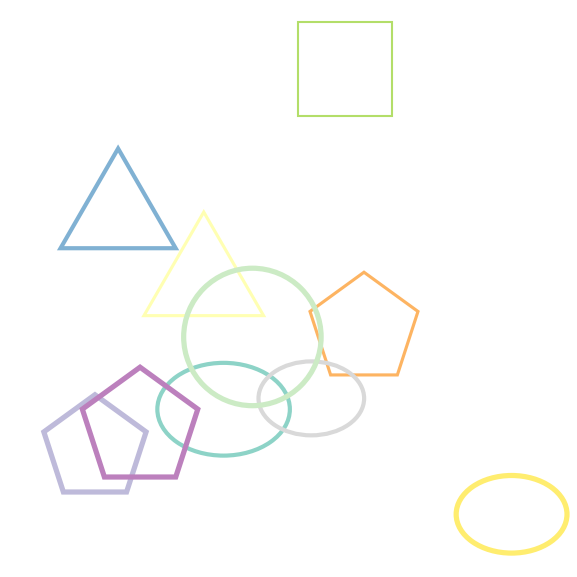[{"shape": "oval", "thickness": 2, "radius": 0.57, "center": [0.387, 0.291]}, {"shape": "triangle", "thickness": 1.5, "radius": 0.6, "center": [0.353, 0.512]}, {"shape": "pentagon", "thickness": 2.5, "radius": 0.47, "center": [0.164, 0.222]}, {"shape": "triangle", "thickness": 2, "radius": 0.58, "center": [0.204, 0.627]}, {"shape": "pentagon", "thickness": 1.5, "radius": 0.49, "center": [0.63, 0.429]}, {"shape": "square", "thickness": 1, "radius": 0.41, "center": [0.598, 0.88]}, {"shape": "oval", "thickness": 2, "radius": 0.46, "center": [0.539, 0.309]}, {"shape": "pentagon", "thickness": 2.5, "radius": 0.53, "center": [0.243, 0.258]}, {"shape": "circle", "thickness": 2.5, "radius": 0.6, "center": [0.437, 0.416]}, {"shape": "oval", "thickness": 2.5, "radius": 0.48, "center": [0.886, 0.109]}]